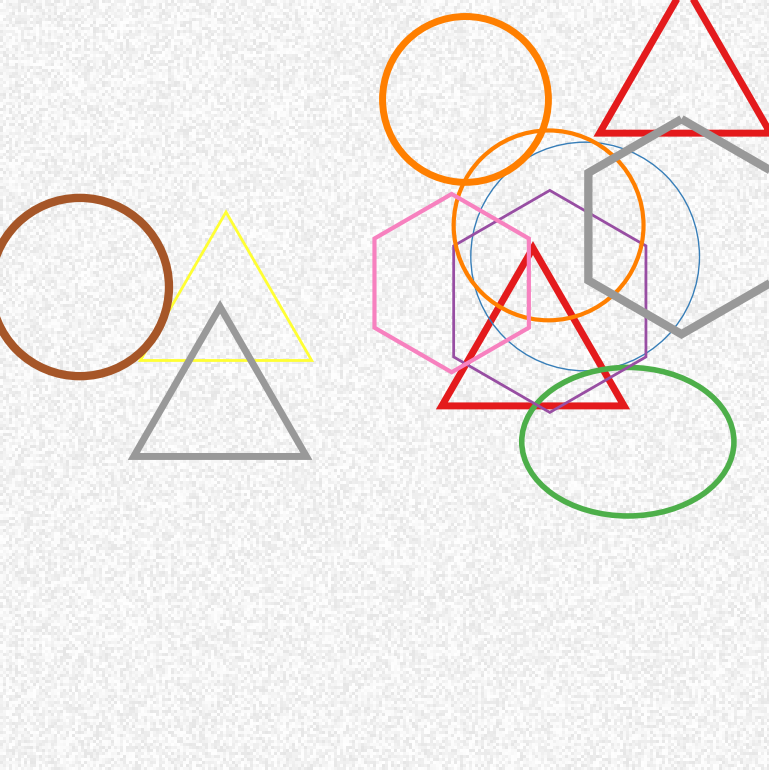[{"shape": "triangle", "thickness": 2.5, "radius": 0.68, "center": [0.692, 0.541]}, {"shape": "triangle", "thickness": 2.5, "radius": 0.64, "center": [0.89, 0.891]}, {"shape": "circle", "thickness": 0.5, "radius": 0.74, "center": [0.76, 0.667]}, {"shape": "oval", "thickness": 2, "radius": 0.69, "center": [0.815, 0.426]}, {"shape": "hexagon", "thickness": 1, "radius": 0.72, "center": [0.714, 0.609]}, {"shape": "circle", "thickness": 2.5, "radius": 0.54, "center": [0.605, 0.871]}, {"shape": "circle", "thickness": 1.5, "radius": 0.62, "center": [0.712, 0.707]}, {"shape": "triangle", "thickness": 1, "radius": 0.64, "center": [0.294, 0.596]}, {"shape": "circle", "thickness": 3, "radius": 0.58, "center": [0.104, 0.627]}, {"shape": "hexagon", "thickness": 1.5, "radius": 0.58, "center": [0.587, 0.632]}, {"shape": "hexagon", "thickness": 3, "radius": 0.7, "center": [0.885, 0.706]}, {"shape": "triangle", "thickness": 2.5, "radius": 0.65, "center": [0.286, 0.472]}]